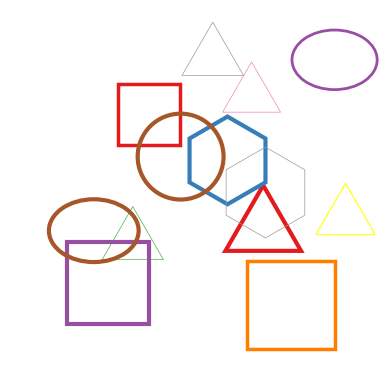[{"shape": "square", "thickness": 2.5, "radius": 0.4, "center": [0.386, 0.703]}, {"shape": "triangle", "thickness": 3, "radius": 0.57, "center": [0.684, 0.405]}, {"shape": "hexagon", "thickness": 3, "radius": 0.57, "center": [0.591, 0.583]}, {"shape": "triangle", "thickness": 0.5, "radius": 0.46, "center": [0.345, 0.372]}, {"shape": "square", "thickness": 3, "radius": 0.53, "center": [0.28, 0.265]}, {"shape": "oval", "thickness": 2, "radius": 0.55, "center": [0.869, 0.845]}, {"shape": "square", "thickness": 2.5, "radius": 0.57, "center": [0.757, 0.207]}, {"shape": "triangle", "thickness": 1, "radius": 0.44, "center": [0.898, 0.435]}, {"shape": "circle", "thickness": 3, "radius": 0.56, "center": [0.469, 0.593]}, {"shape": "oval", "thickness": 3, "radius": 0.58, "center": [0.244, 0.401]}, {"shape": "triangle", "thickness": 0.5, "radius": 0.44, "center": [0.653, 0.752]}, {"shape": "hexagon", "thickness": 0.5, "radius": 0.59, "center": [0.689, 0.5]}, {"shape": "triangle", "thickness": 0.5, "radius": 0.46, "center": [0.553, 0.85]}]